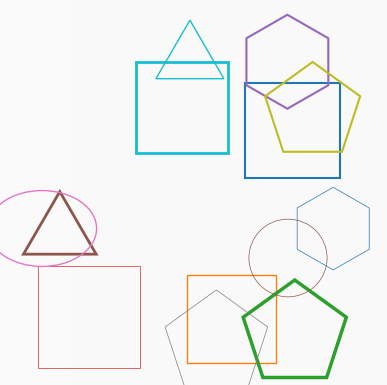[{"shape": "square", "thickness": 1.5, "radius": 0.61, "center": [0.755, 0.661]}, {"shape": "hexagon", "thickness": 0.5, "radius": 0.54, "center": [0.86, 0.406]}, {"shape": "square", "thickness": 1, "radius": 0.57, "center": [0.598, 0.172]}, {"shape": "pentagon", "thickness": 2.5, "radius": 0.7, "center": [0.761, 0.133]}, {"shape": "square", "thickness": 0.5, "radius": 0.66, "center": [0.229, 0.176]}, {"shape": "hexagon", "thickness": 1.5, "radius": 0.61, "center": [0.742, 0.84]}, {"shape": "triangle", "thickness": 2, "radius": 0.54, "center": [0.154, 0.394]}, {"shape": "circle", "thickness": 0.5, "radius": 0.5, "center": [0.743, 0.33]}, {"shape": "oval", "thickness": 1, "radius": 0.7, "center": [0.108, 0.406]}, {"shape": "pentagon", "thickness": 0.5, "radius": 0.7, "center": [0.558, 0.108]}, {"shape": "pentagon", "thickness": 1.5, "radius": 0.64, "center": [0.807, 0.71]}, {"shape": "square", "thickness": 2, "radius": 0.59, "center": [0.469, 0.722]}, {"shape": "triangle", "thickness": 1, "radius": 0.51, "center": [0.49, 0.846]}]